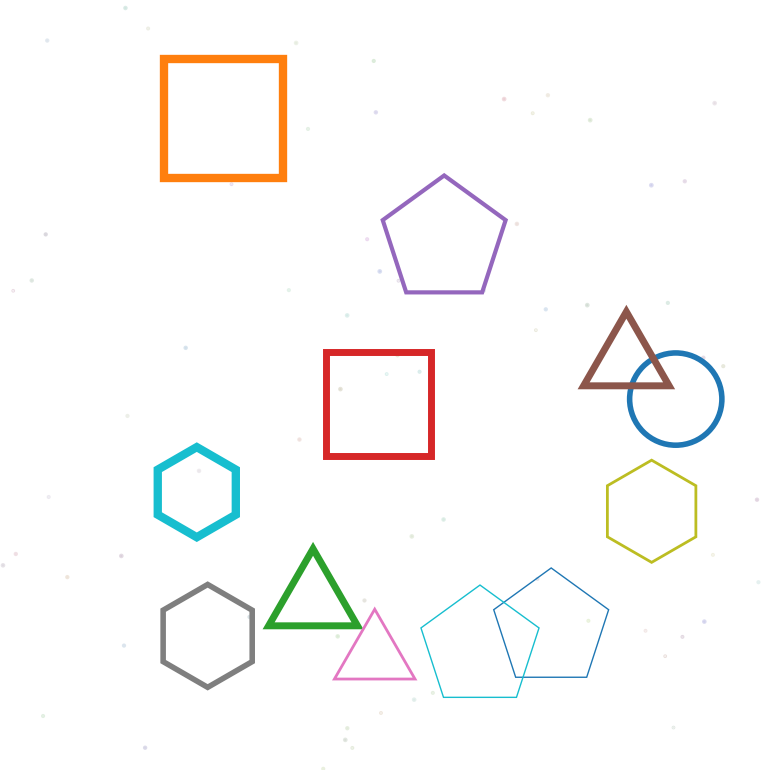[{"shape": "pentagon", "thickness": 0.5, "radius": 0.39, "center": [0.716, 0.184]}, {"shape": "circle", "thickness": 2, "radius": 0.3, "center": [0.878, 0.482]}, {"shape": "square", "thickness": 3, "radius": 0.39, "center": [0.29, 0.846]}, {"shape": "triangle", "thickness": 2.5, "radius": 0.33, "center": [0.407, 0.221]}, {"shape": "square", "thickness": 2.5, "radius": 0.34, "center": [0.491, 0.475]}, {"shape": "pentagon", "thickness": 1.5, "radius": 0.42, "center": [0.577, 0.688]}, {"shape": "triangle", "thickness": 2.5, "radius": 0.32, "center": [0.813, 0.531]}, {"shape": "triangle", "thickness": 1, "radius": 0.3, "center": [0.487, 0.148]}, {"shape": "hexagon", "thickness": 2, "radius": 0.33, "center": [0.27, 0.174]}, {"shape": "hexagon", "thickness": 1, "radius": 0.33, "center": [0.846, 0.336]}, {"shape": "hexagon", "thickness": 3, "radius": 0.29, "center": [0.256, 0.361]}, {"shape": "pentagon", "thickness": 0.5, "radius": 0.4, "center": [0.623, 0.16]}]